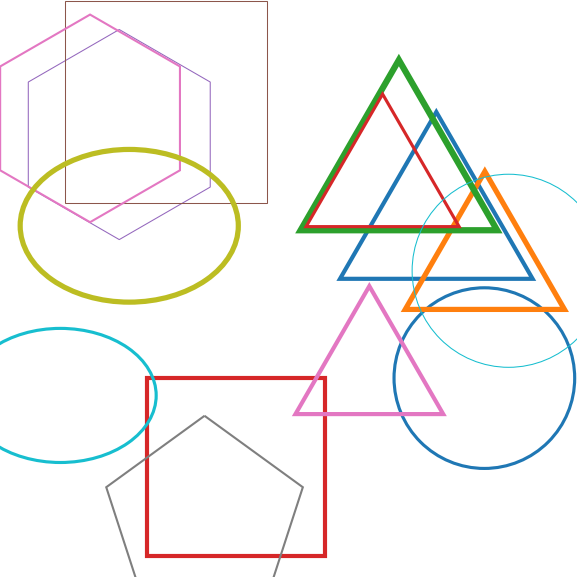[{"shape": "circle", "thickness": 1.5, "radius": 0.78, "center": [0.839, 0.344]}, {"shape": "triangle", "thickness": 2, "radius": 0.96, "center": [0.756, 0.613]}, {"shape": "triangle", "thickness": 2.5, "radius": 0.8, "center": [0.84, 0.543]}, {"shape": "triangle", "thickness": 3, "radius": 0.98, "center": [0.691, 0.699]}, {"shape": "triangle", "thickness": 1.5, "radius": 0.77, "center": [0.663, 0.683]}, {"shape": "square", "thickness": 2, "radius": 0.77, "center": [0.409, 0.19]}, {"shape": "hexagon", "thickness": 0.5, "radius": 0.91, "center": [0.207, 0.766]}, {"shape": "square", "thickness": 0.5, "radius": 0.87, "center": [0.288, 0.822]}, {"shape": "hexagon", "thickness": 1, "radius": 0.9, "center": [0.156, 0.794]}, {"shape": "triangle", "thickness": 2, "radius": 0.74, "center": [0.64, 0.356]}, {"shape": "pentagon", "thickness": 1, "radius": 0.89, "center": [0.354, 0.1]}, {"shape": "oval", "thickness": 2.5, "radius": 0.94, "center": [0.224, 0.608]}, {"shape": "circle", "thickness": 0.5, "radius": 0.84, "center": [0.881, 0.53]}, {"shape": "oval", "thickness": 1.5, "radius": 0.83, "center": [0.105, 0.314]}]